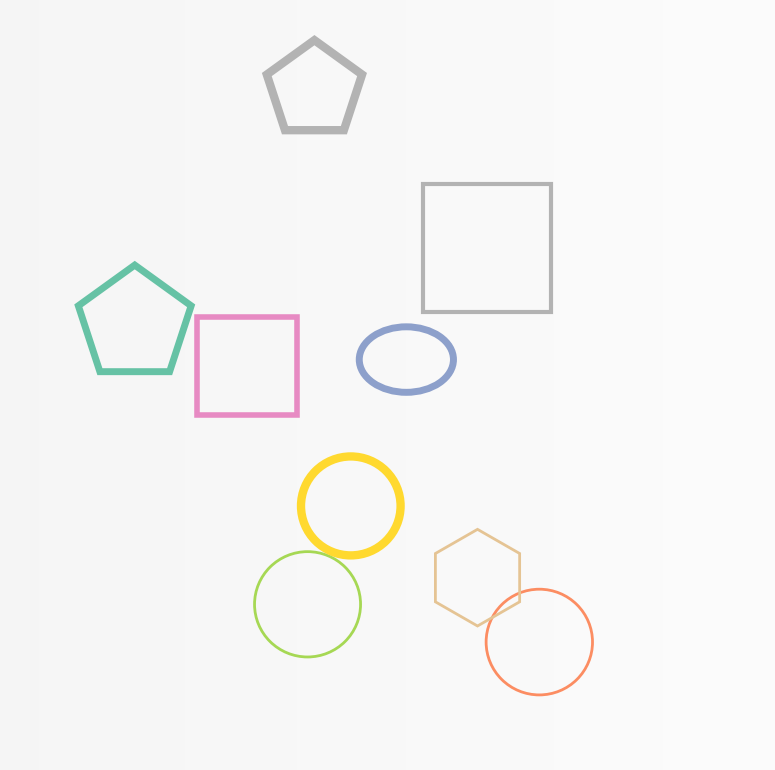[{"shape": "pentagon", "thickness": 2.5, "radius": 0.38, "center": [0.174, 0.579]}, {"shape": "circle", "thickness": 1, "radius": 0.34, "center": [0.696, 0.166]}, {"shape": "oval", "thickness": 2.5, "radius": 0.3, "center": [0.524, 0.533]}, {"shape": "square", "thickness": 2, "radius": 0.32, "center": [0.319, 0.525]}, {"shape": "circle", "thickness": 1, "radius": 0.34, "center": [0.397, 0.215]}, {"shape": "circle", "thickness": 3, "radius": 0.32, "center": [0.453, 0.343]}, {"shape": "hexagon", "thickness": 1, "radius": 0.31, "center": [0.616, 0.25]}, {"shape": "pentagon", "thickness": 3, "radius": 0.32, "center": [0.406, 0.883]}, {"shape": "square", "thickness": 1.5, "radius": 0.41, "center": [0.629, 0.678]}]